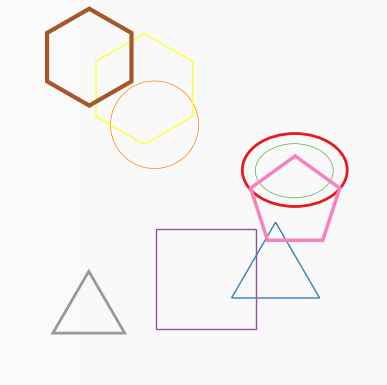[{"shape": "oval", "thickness": 2, "radius": 0.68, "center": [0.761, 0.558]}, {"shape": "triangle", "thickness": 1, "radius": 0.66, "center": [0.711, 0.292]}, {"shape": "oval", "thickness": 0.5, "radius": 0.5, "center": [0.759, 0.556]}, {"shape": "square", "thickness": 1, "radius": 0.65, "center": [0.532, 0.275]}, {"shape": "circle", "thickness": 0.5, "radius": 0.57, "center": [0.399, 0.676]}, {"shape": "hexagon", "thickness": 1, "radius": 0.72, "center": [0.372, 0.769]}, {"shape": "hexagon", "thickness": 3, "radius": 0.63, "center": [0.23, 0.852]}, {"shape": "pentagon", "thickness": 2.5, "radius": 0.61, "center": [0.762, 0.474]}, {"shape": "triangle", "thickness": 2, "radius": 0.53, "center": [0.229, 0.188]}]